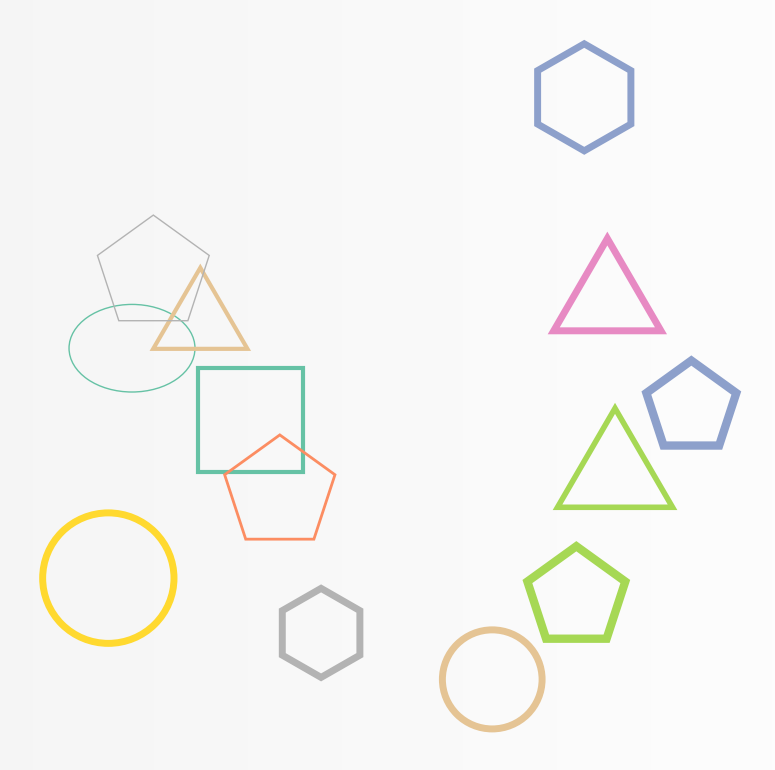[{"shape": "square", "thickness": 1.5, "radius": 0.34, "center": [0.323, 0.454]}, {"shape": "oval", "thickness": 0.5, "radius": 0.41, "center": [0.17, 0.548]}, {"shape": "pentagon", "thickness": 1, "radius": 0.37, "center": [0.361, 0.36]}, {"shape": "pentagon", "thickness": 3, "radius": 0.31, "center": [0.892, 0.471]}, {"shape": "hexagon", "thickness": 2.5, "radius": 0.35, "center": [0.754, 0.874]}, {"shape": "triangle", "thickness": 2.5, "radius": 0.4, "center": [0.784, 0.61]}, {"shape": "pentagon", "thickness": 3, "radius": 0.33, "center": [0.744, 0.224]}, {"shape": "triangle", "thickness": 2, "radius": 0.43, "center": [0.794, 0.384]}, {"shape": "circle", "thickness": 2.5, "radius": 0.42, "center": [0.14, 0.249]}, {"shape": "circle", "thickness": 2.5, "radius": 0.32, "center": [0.635, 0.118]}, {"shape": "triangle", "thickness": 1.5, "radius": 0.35, "center": [0.258, 0.582]}, {"shape": "hexagon", "thickness": 2.5, "radius": 0.29, "center": [0.414, 0.178]}, {"shape": "pentagon", "thickness": 0.5, "radius": 0.38, "center": [0.198, 0.645]}]